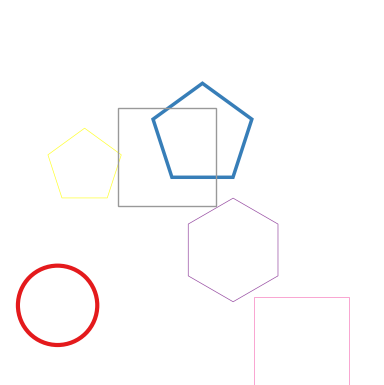[{"shape": "circle", "thickness": 3, "radius": 0.52, "center": [0.15, 0.207]}, {"shape": "pentagon", "thickness": 2.5, "radius": 0.67, "center": [0.526, 0.649]}, {"shape": "hexagon", "thickness": 0.5, "radius": 0.67, "center": [0.606, 0.351]}, {"shape": "pentagon", "thickness": 0.5, "radius": 0.5, "center": [0.22, 0.567]}, {"shape": "square", "thickness": 0.5, "radius": 0.61, "center": [0.784, 0.107]}, {"shape": "square", "thickness": 1, "radius": 0.63, "center": [0.433, 0.592]}]